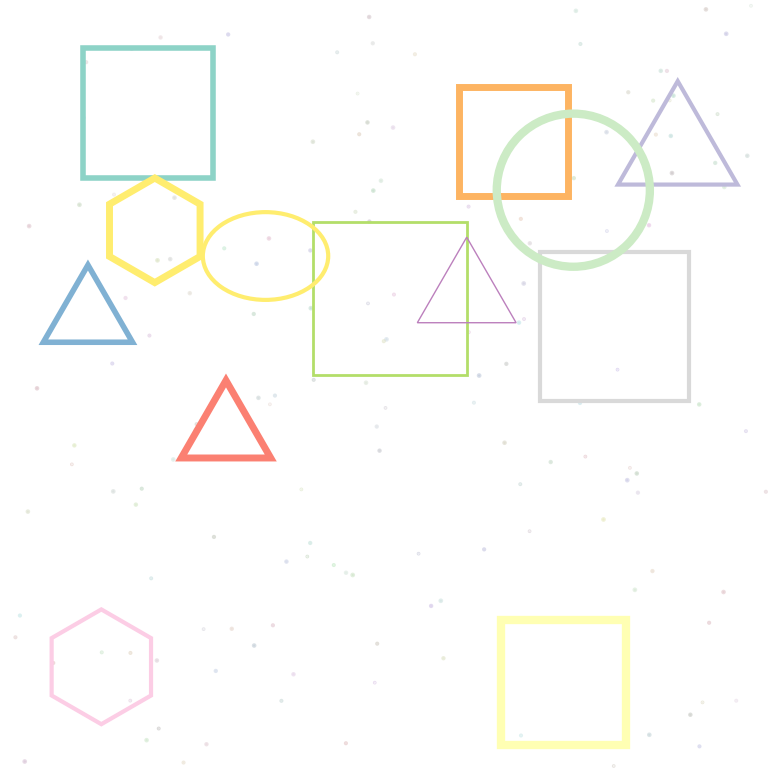[{"shape": "square", "thickness": 2, "radius": 0.42, "center": [0.192, 0.853]}, {"shape": "square", "thickness": 3, "radius": 0.41, "center": [0.732, 0.113]}, {"shape": "triangle", "thickness": 1.5, "radius": 0.45, "center": [0.88, 0.805]}, {"shape": "triangle", "thickness": 2.5, "radius": 0.34, "center": [0.293, 0.439]}, {"shape": "triangle", "thickness": 2, "radius": 0.33, "center": [0.114, 0.589]}, {"shape": "square", "thickness": 2.5, "radius": 0.35, "center": [0.666, 0.817]}, {"shape": "square", "thickness": 1, "radius": 0.5, "center": [0.507, 0.612]}, {"shape": "hexagon", "thickness": 1.5, "radius": 0.37, "center": [0.132, 0.134]}, {"shape": "square", "thickness": 1.5, "radius": 0.48, "center": [0.799, 0.576]}, {"shape": "triangle", "thickness": 0.5, "radius": 0.37, "center": [0.606, 0.618]}, {"shape": "circle", "thickness": 3, "radius": 0.5, "center": [0.745, 0.753]}, {"shape": "hexagon", "thickness": 2.5, "radius": 0.34, "center": [0.201, 0.701]}, {"shape": "oval", "thickness": 1.5, "radius": 0.41, "center": [0.345, 0.668]}]